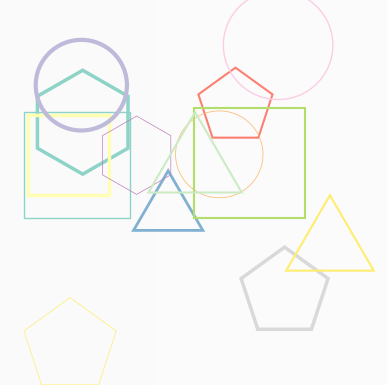[{"shape": "square", "thickness": 1, "radius": 0.69, "center": [0.199, 0.572]}, {"shape": "hexagon", "thickness": 2.5, "radius": 0.67, "center": [0.213, 0.683]}, {"shape": "square", "thickness": 2.5, "radius": 0.52, "center": [0.177, 0.597]}, {"shape": "circle", "thickness": 3, "radius": 0.59, "center": [0.21, 0.779]}, {"shape": "pentagon", "thickness": 1.5, "radius": 0.5, "center": [0.608, 0.724]}, {"shape": "triangle", "thickness": 2, "radius": 0.52, "center": [0.434, 0.453]}, {"shape": "circle", "thickness": 0.5, "radius": 0.56, "center": [0.566, 0.599]}, {"shape": "square", "thickness": 1.5, "radius": 0.72, "center": [0.644, 0.577]}, {"shape": "circle", "thickness": 1, "radius": 0.71, "center": [0.718, 0.883]}, {"shape": "pentagon", "thickness": 2.5, "radius": 0.59, "center": [0.734, 0.24]}, {"shape": "hexagon", "thickness": 0.5, "radius": 0.51, "center": [0.353, 0.597]}, {"shape": "triangle", "thickness": 1.5, "radius": 0.7, "center": [0.503, 0.569]}, {"shape": "pentagon", "thickness": 0.5, "radius": 0.63, "center": [0.181, 0.102]}, {"shape": "triangle", "thickness": 1.5, "radius": 0.65, "center": [0.851, 0.362]}]